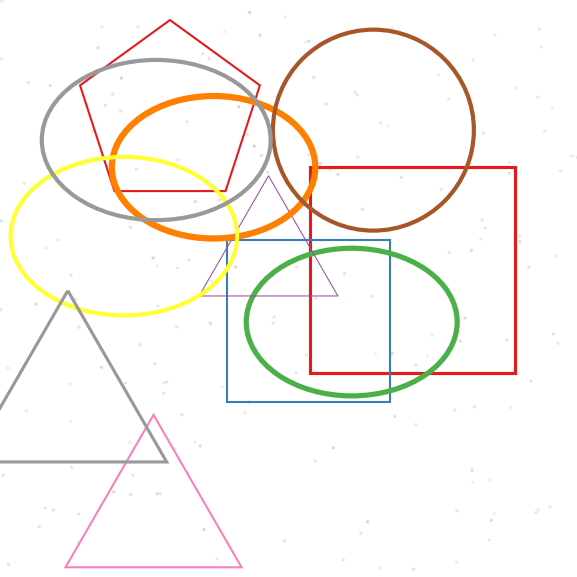[{"shape": "pentagon", "thickness": 1, "radius": 0.82, "center": [0.294, 0.801]}, {"shape": "square", "thickness": 1.5, "radius": 0.89, "center": [0.715, 0.532]}, {"shape": "square", "thickness": 1, "radius": 0.7, "center": [0.534, 0.444]}, {"shape": "oval", "thickness": 2.5, "radius": 0.91, "center": [0.609, 0.441]}, {"shape": "triangle", "thickness": 0.5, "radius": 0.69, "center": [0.465, 0.556]}, {"shape": "oval", "thickness": 3, "radius": 0.88, "center": [0.37, 0.71]}, {"shape": "oval", "thickness": 2, "radius": 0.98, "center": [0.215, 0.59]}, {"shape": "circle", "thickness": 2, "radius": 0.87, "center": [0.647, 0.774]}, {"shape": "triangle", "thickness": 1, "radius": 0.88, "center": [0.266, 0.105]}, {"shape": "triangle", "thickness": 1.5, "radius": 0.99, "center": [0.117, 0.298]}, {"shape": "oval", "thickness": 2, "radius": 0.99, "center": [0.271, 0.757]}]